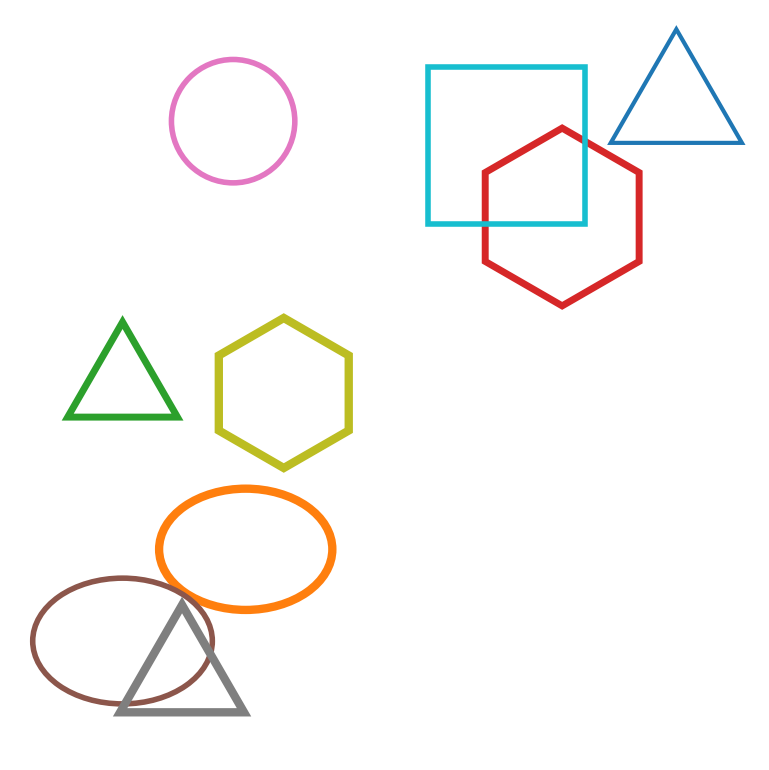[{"shape": "triangle", "thickness": 1.5, "radius": 0.49, "center": [0.878, 0.864]}, {"shape": "oval", "thickness": 3, "radius": 0.56, "center": [0.319, 0.287]}, {"shape": "triangle", "thickness": 2.5, "radius": 0.41, "center": [0.159, 0.499]}, {"shape": "hexagon", "thickness": 2.5, "radius": 0.58, "center": [0.73, 0.718]}, {"shape": "oval", "thickness": 2, "radius": 0.58, "center": [0.159, 0.168]}, {"shape": "circle", "thickness": 2, "radius": 0.4, "center": [0.303, 0.843]}, {"shape": "triangle", "thickness": 3, "radius": 0.46, "center": [0.236, 0.121]}, {"shape": "hexagon", "thickness": 3, "radius": 0.49, "center": [0.369, 0.49]}, {"shape": "square", "thickness": 2, "radius": 0.51, "center": [0.657, 0.811]}]